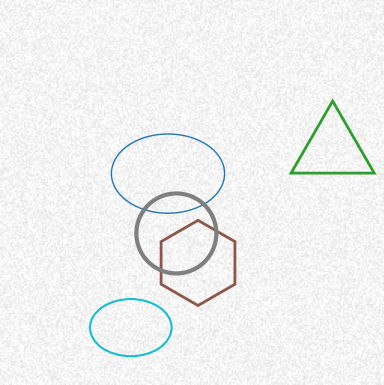[{"shape": "oval", "thickness": 1, "radius": 0.73, "center": [0.436, 0.549]}, {"shape": "triangle", "thickness": 2, "radius": 0.62, "center": [0.864, 0.613]}, {"shape": "hexagon", "thickness": 2, "radius": 0.55, "center": [0.514, 0.317]}, {"shape": "circle", "thickness": 3, "radius": 0.52, "center": [0.458, 0.394]}, {"shape": "oval", "thickness": 1.5, "radius": 0.53, "center": [0.34, 0.149]}]